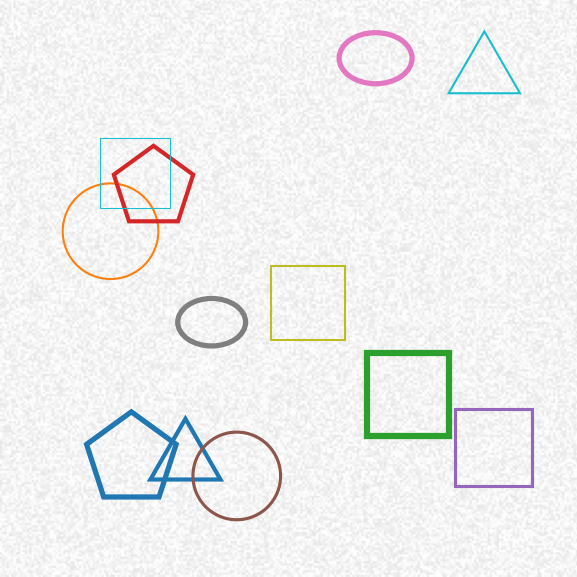[{"shape": "triangle", "thickness": 2, "radius": 0.35, "center": [0.321, 0.204]}, {"shape": "pentagon", "thickness": 2.5, "radius": 0.41, "center": [0.227, 0.205]}, {"shape": "circle", "thickness": 1, "radius": 0.41, "center": [0.191, 0.599]}, {"shape": "square", "thickness": 3, "radius": 0.36, "center": [0.706, 0.316]}, {"shape": "pentagon", "thickness": 2, "radius": 0.36, "center": [0.266, 0.674]}, {"shape": "square", "thickness": 1.5, "radius": 0.33, "center": [0.854, 0.224]}, {"shape": "circle", "thickness": 1.5, "radius": 0.38, "center": [0.41, 0.175]}, {"shape": "oval", "thickness": 2.5, "radius": 0.32, "center": [0.65, 0.898]}, {"shape": "oval", "thickness": 2.5, "radius": 0.29, "center": [0.367, 0.441]}, {"shape": "square", "thickness": 1, "radius": 0.32, "center": [0.534, 0.474]}, {"shape": "triangle", "thickness": 1, "radius": 0.36, "center": [0.839, 0.873]}, {"shape": "square", "thickness": 0.5, "radius": 0.3, "center": [0.234, 0.699]}]